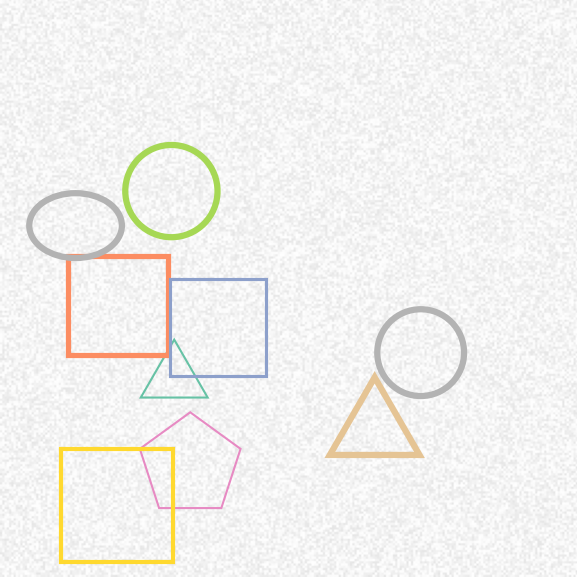[{"shape": "triangle", "thickness": 1, "radius": 0.33, "center": [0.302, 0.344]}, {"shape": "square", "thickness": 2.5, "radius": 0.43, "center": [0.204, 0.47]}, {"shape": "square", "thickness": 1.5, "radius": 0.42, "center": [0.378, 0.432]}, {"shape": "pentagon", "thickness": 1, "radius": 0.46, "center": [0.329, 0.194]}, {"shape": "circle", "thickness": 3, "radius": 0.4, "center": [0.297, 0.668]}, {"shape": "square", "thickness": 2, "radius": 0.49, "center": [0.203, 0.124]}, {"shape": "triangle", "thickness": 3, "radius": 0.45, "center": [0.649, 0.256]}, {"shape": "circle", "thickness": 3, "radius": 0.38, "center": [0.728, 0.388]}, {"shape": "oval", "thickness": 3, "radius": 0.4, "center": [0.131, 0.608]}]